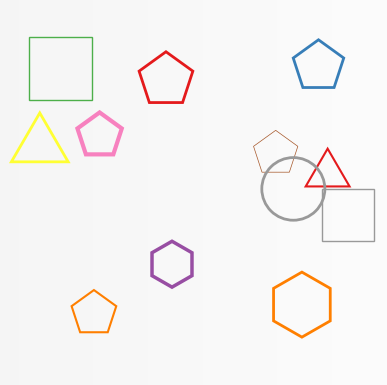[{"shape": "pentagon", "thickness": 2, "radius": 0.36, "center": [0.428, 0.793]}, {"shape": "triangle", "thickness": 1.5, "radius": 0.33, "center": [0.845, 0.548]}, {"shape": "pentagon", "thickness": 2, "radius": 0.34, "center": [0.822, 0.828]}, {"shape": "square", "thickness": 1, "radius": 0.41, "center": [0.156, 0.822]}, {"shape": "hexagon", "thickness": 2.5, "radius": 0.3, "center": [0.444, 0.314]}, {"shape": "hexagon", "thickness": 2, "radius": 0.42, "center": [0.779, 0.209]}, {"shape": "pentagon", "thickness": 1.5, "radius": 0.3, "center": [0.242, 0.186]}, {"shape": "triangle", "thickness": 2, "radius": 0.42, "center": [0.103, 0.622]}, {"shape": "pentagon", "thickness": 0.5, "radius": 0.3, "center": [0.711, 0.601]}, {"shape": "pentagon", "thickness": 3, "radius": 0.3, "center": [0.257, 0.648]}, {"shape": "square", "thickness": 1, "radius": 0.34, "center": [0.898, 0.441]}, {"shape": "circle", "thickness": 2, "radius": 0.41, "center": [0.757, 0.509]}]